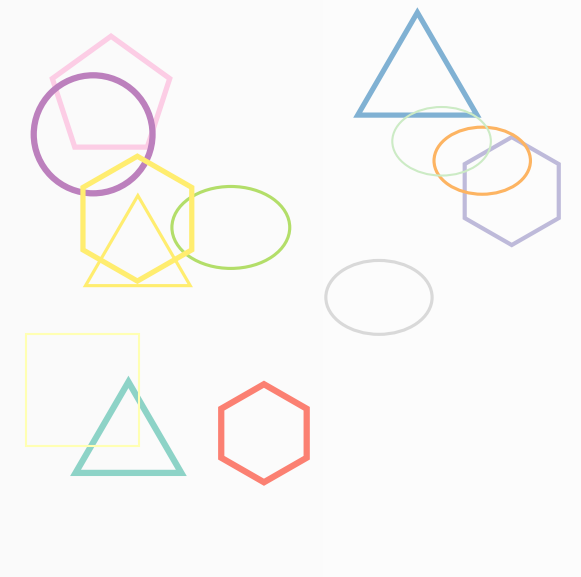[{"shape": "triangle", "thickness": 3, "radius": 0.53, "center": [0.221, 0.233]}, {"shape": "square", "thickness": 1, "radius": 0.49, "center": [0.142, 0.323]}, {"shape": "hexagon", "thickness": 2, "radius": 0.47, "center": [0.88, 0.668]}, {"shape": "hexagon", "thickness": 3, "radius": 0.42, "center": [0.454, 0.249]}, {"shape": "triangle", "thickness": 2.5, "radius": 0.59, "center": [0.718, 0.859]}, {"shape": "oval", "thickness": 1.5, "radius": 0.41, "center": [0.83, 0.721]}, {"shape": "oval", "thickness": 1.5, "radius": 0.51, "center": [0.397, 0.605]}, {"shape": "pentagon", "thickness": 2.5, "radius": 0.53, "center": [0.191, 0.83]}, {"shape": "oval", "thickness": 1.5, "radius": 0.46, "center": [0.652, 0.484]}, {"shape": "circle", "thickness": 3, "radius": 0.51, "center": [0.16, 0.767]}, {"shape": "oval", "thickness": 1, "radius": 0.42, "center": [0.76, 0.754]}, {"shape": "triangle", "thickness": 1.5, "radius": 0.52, "center": [0.237, 0.557]}, {"shape": "hexagon", "thickness": 2.5, "radius": 0.54, "center": [0.236, 0.621]}]